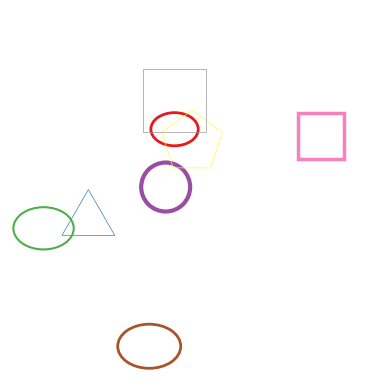[{"shape": "oval", "thickness": 2, "radius": 0.31, "center": [0.453, 0.664]}, {"shape": "triangle", "thickness": 0.5, "radius": 0.4, "center": [0.23, 0.428]}, {"shape": "oval", "thickness": 1.5, "radius": 0.39, "center": [0.113, 0.407]}, {"shape": "circle", "thickness": 3, "radius": 0.32, "center": [0.43, 0.514]}, {"shape": "pentagon", "thickness": 0.5, "radius": 0.41, "center": [0.498, 0.631]}, {"shape": "oval", "thickness": 2, "radius": 0.41, "center": [0.388, 0.101]}, {"shape": "square", "thickness": 2.5, "radius": 0.3, "center": [0.835, 0.646]}, {"shape": "square", "thickness": 0.5, "radius": 0.41, "center": [0.452, 0.738]}]